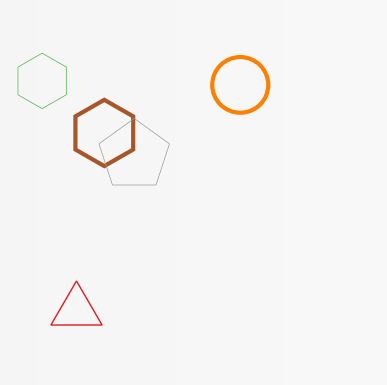[{"shape": "triangle", "thickness": 1, "radius": 0.38, "center": [0.197, 0.194]}, {"shape": "hexagon", "thickness": 0.5, "radius": 0.36, "center": [0.109, 0.79]}, {"shape": "circle", "thickness": 3, "radius": 0.36, "center": [0.62, 0.779]}, {"shape": "hexagon", "thickness": 3, "radius": 0.43, "center": [0.269, 0.655]}, {"shape": "pentagon", "thickness": 0.5, "radius": 0.48, "center": [0.346, 0.597]}]